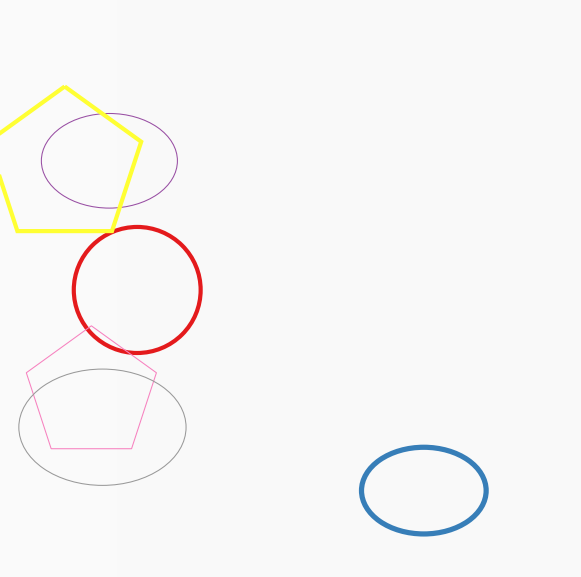[{"shape": "circle", "thickness": 2, "radius": 0.55, "center": [0.236, 0.497]}, {"shape": "oval", "thickness": 2.5, "radius": 0.54, "center": [0.729, 0.15]}, {"shape": "oval", "thickness": 0.5, "radius": 0.59, "center": [0.188, 0.721]}, {"shape": "pentagon", "thickness": 2, "radius": 0.69, "center": [0.111, 0.711]}, {"shape": "pentagon", "thickness": 0.5, "radius": 0.59, "center": [0.157, 0.317]}, {"shape": "oval", "thickness": 0.5, "radius": 0.72, "center": [0.176, 0.259]}]